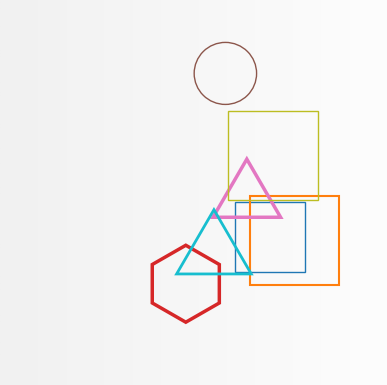[{"shape": "square", "thickness": 1, "radius": 0.45, "center": [0.696, 0.385]}, {"shape": "square", "thickness": 1.5, "radius": 0.58, "center": [0.76, 0.376]}, {"shape": "hexagon", "thickness": 2.5, "radius": 0.5, "center": [0.479, 0.263]}, {"shape": "circle", "thickness": 1, "radius": 0.4, "center": [0.582, 0.809]}, {"shape": "triangle", "thickness": 2.5, "radius": 0.5, "center": [0.637, 0.486]}, {"shape": "square", "thickness": 1, "radius": 0.58, "center": [0.704, 0.596]}, {"shape": "triangle", "thickness": 2, "radius": 0.56, "center": [0.552, 0.344]}]